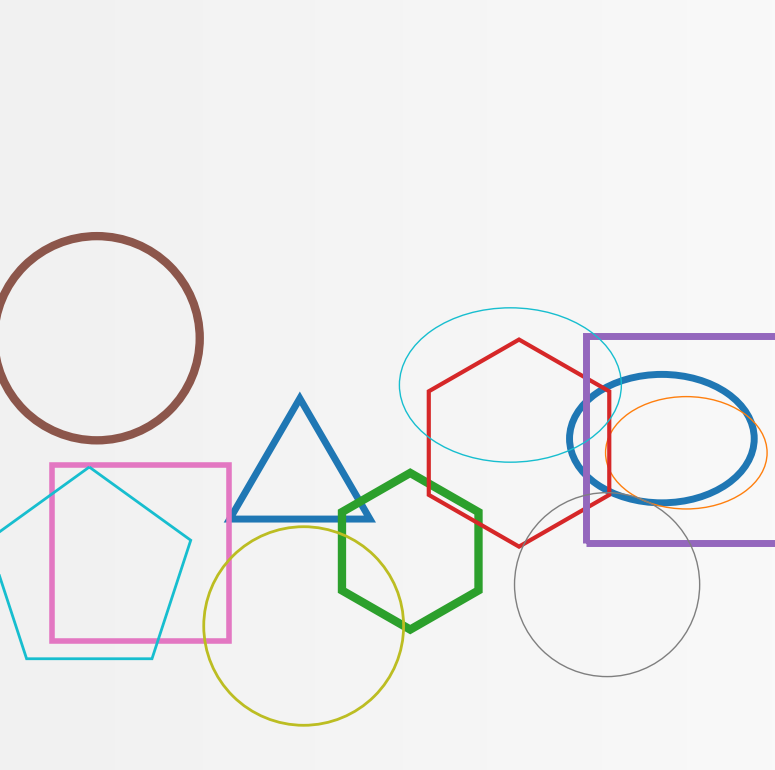[{"shape": "oval", "thickness": 2.5, "radius": 0.6, "center": [0.854, 0.43]}, {"shape": "triangle", "thickness": 2.5, "radius": 0.52, "center": [0.387, 0.378]}, {"shape": "oval", "thickness": 0.5, "radius": 0.52, "center": [0.886, 0.412]}, {"shape": "hexagon", "thickness": 3, "radius": 0.51, "center": [0.529, 0.284]}, {"shape": "hexagon", "thickness": 1.5, "radius": 0.67, "center": [0.67, 0.425]}, {"shape": "square", "thickness": 2.5, "radius": 0.67, "center": [0.89, 0.429]}, {"shape": "circle", "thickness": 3, "radius": 0.66, "center": [0.125, 0.561]}, {"shape": "square", "thickness": 2, "radius": 0.57, "center": [0.181, 0.282]}, {"shape": "circle", "thickness": 0.5, "radius": 0.6, "center": [0.783, 0.241]}, {"shape": "circle", "thickness": 1, "radius": 0.64, "center": [0.392, 0.187]}, {"shape": "oval", "thickness": 0.5, "radius": 0.72, "center": [0.659, 0.5]}, {"shape": "pentagon", "thickness": 1, "radius": 0.69, "center": [0.115, 0.256]}]